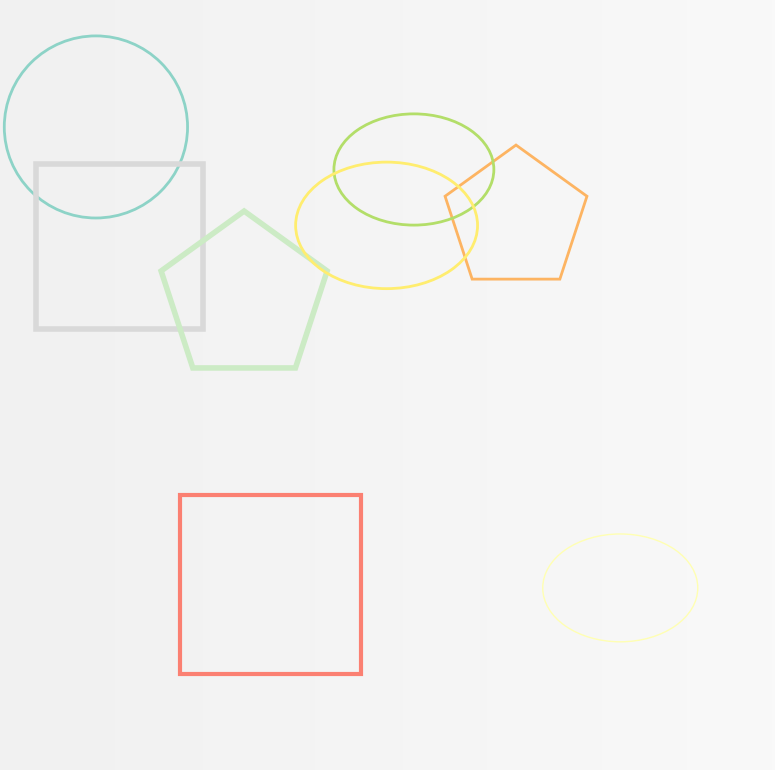[{"shape": "circle", "thickness": 1, "radius": 0.59, "center": [0.124, 0.835]}, {"shape": "oval", "thickness": 0.5, "radius": 0.5, "center": [0.8, 0.237]}, {"shape": "square", "thickness": 1.5, "radius": 0.58, "center": [0.349, 0.241]}, {"shape": "pentagon", "thickness": 1, "radius": 0.48, "center": [0.666, 0.715]}, {"shape": "oval", "thickness": 1, "radius": 0.52, "center": [0.534, 0.78]}, {"shape": "square", "thickness": 2, "radius": 0.54, "center": [0.154, 0.68]}, {"shape": "pentagon", "thickness": 2, "radius": 0.56, "center": [0.315, 0.613]}, {"shape": "oval", "thickness": 1, "radius": 0.59, "center": [0.499, 0.707]}]